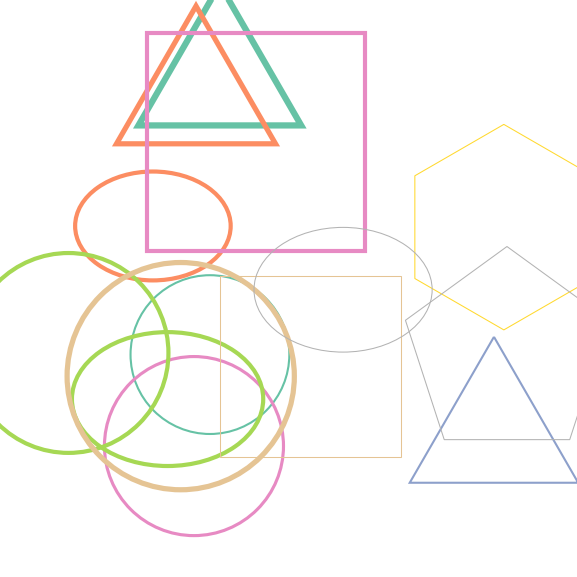[{"shape": "circle", "thickness": 1, "radius": 0.69, "center": [0.364, 0.385]}, {"shape": "triangle", "thickness": 3, "radius": 0.81, "center": [0.381, 0.863]}, {"shape": "triangle", "thickness": 2.5, "radius": 0.8, "center": [0.339, 0.83]}, {"shape": "oval", "thickness": 2, "radius": 0.67, "center": [0.265, 0.608]}, {"shape": "triangle", "thickness": 1, "radius": 0.84, "center": [0.855, 0.247]}, {"shape": "square", "thickness": 2, "radius": 0.94, "center": [0.444, 0.753]}, {"shape": "circle", "thickness": 1.5, "radius": 0.78, "center": [0.336, 0.227]}, {"shape": "oval", "thickness": 2, "radius": 0.83, "center": [0.29, 0.308]}, {"shape": "circle", "thickness": 2, "radius": 0.87, "center": [0.119, 0.388]}, {"shape": "hexagon", "thickness": 0.5, "radius": 0.89, "center": [0.872, 0.606]}, {"shape": "square", "thickness": 0.5, "radius": 0.78, "center": [0.537, 0.365]}, {"shape": "circle", "thickness": 2.5, "radius": 0.98, "center": [0.313, 0.348]}, {"shape": "oval", "thickness": 0.5, "radius": 0.77, "center": [0.594, 0.497]}, {"shape": "pentagon", "thickness": 0.5, "radius": 0.92, "center": [0.878, 0.387]}]